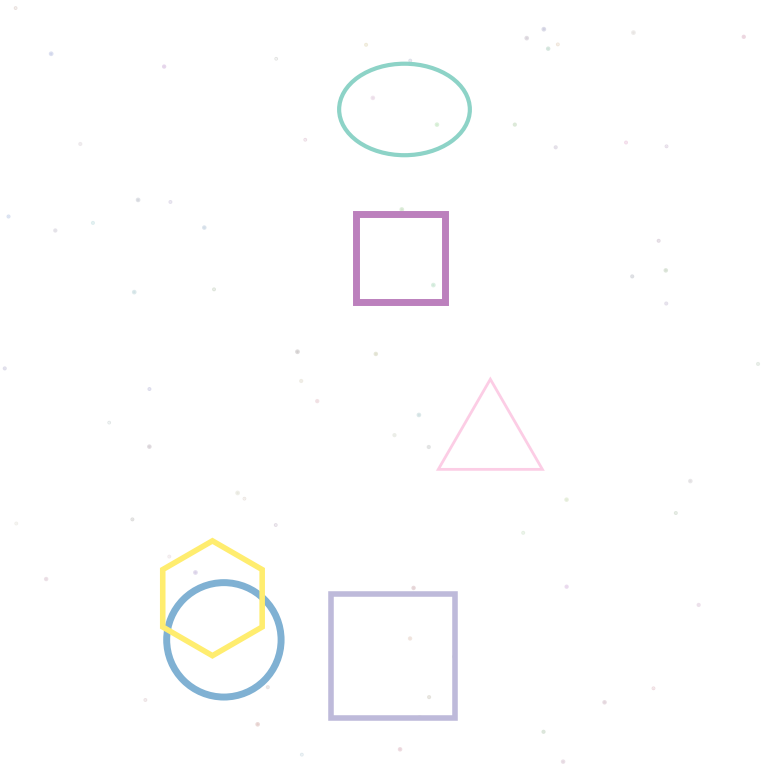[{"shape": "oval", "thickness": 1.5, "radius": 0.42, "center": [0.525, 0.858]}, {"shape": "square", "thickness": 2, "radius": 0.4, "center": [0.51, 0.148]}, {"shape": "circle", "thickness": 2.5, "radius": 0.37, "center": [0.291, 0.169]}, {"shape": "triangle", "thickness": 1, "radius": 0.39, "center": [0.637, 0.429]}, {"shape": "square", "thickness": 2.5, "radius": 0.29, "center": [0.52, 0.665]}, {"shape": "hexagon", "thickness": 2, "radius": 0.37, "center": [0.276, 0.223]}]